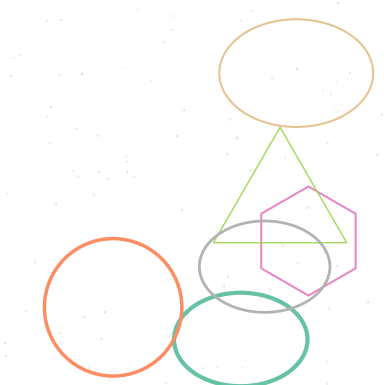[{"shape": "oval", "thickness": 3, "radius": 0.87, "center": [0.625, 0.118]}, {"shape": "circle", "thickness": 2.5, "radius": 0.89, "center": [0.294, 0.202]}, {"shape": "hexagon", "thickness": 1.5, "radius": 0.71, "center": [0.801, 0.374]}, {"shape": "triangle", "thickness": 1, "radius": 1.0, "center": [0.727, 0.469]}, {"shape": "oval", "thickness": 1.5, "radius": 1.0, "center": [0.769, 0.81]}, {"shape": "oval", "thickness": 2, "radius": 0.85, "center": [0.687, 0.307]}]